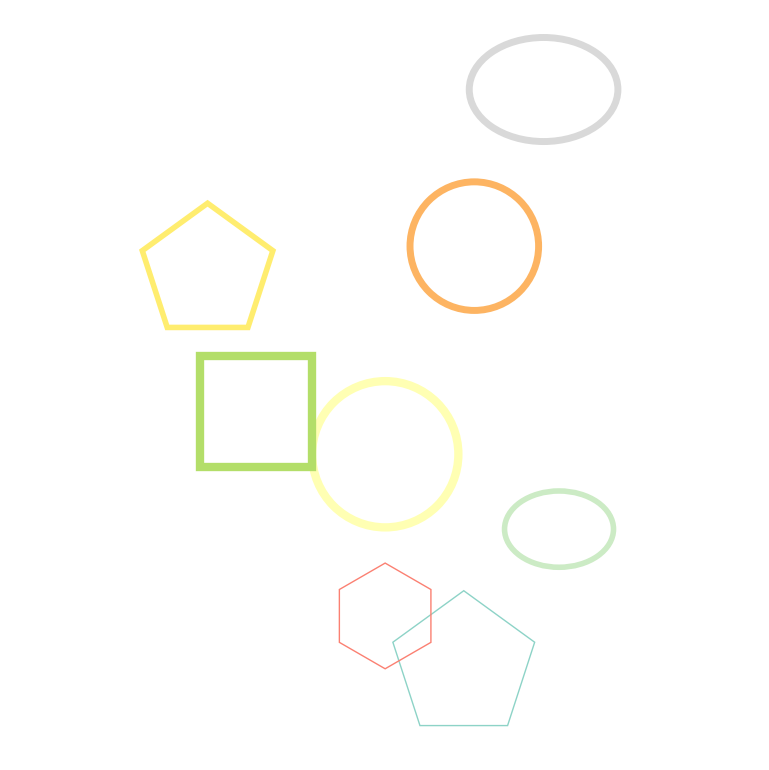[{"shape": "pentagon", "thickness": 0.5, "radius": 0.48, "center": [0.602, 0.136]}, {"shape": "circle", "thickness": 3, "radius": 0.47, "center": [0.5, 0.41]}, {"shape": "hexagon", "thickness": 0.5, "radius": 0.34, "center": [0.5, 0.2]}, {"shape": "circle", "thickness": 2.5, "radius": 0.42, "center": [0.616, 0.68]}, {"shape": "square", "thickness": 3, "radius": 0.36, "center": [0.332, 0.466]}, {"shape": "oval", "thickness": 2.5, "radius": 0.48, "center": [0.706, 0.884]}, {"shape": "oval", "thickness": 2, "radius": 0.35, "center": [0.726, 0.313]}, {"shape": "pentagon", "thickness": 2, "radius": 0.45, "center": [0.27, 0.647]}]